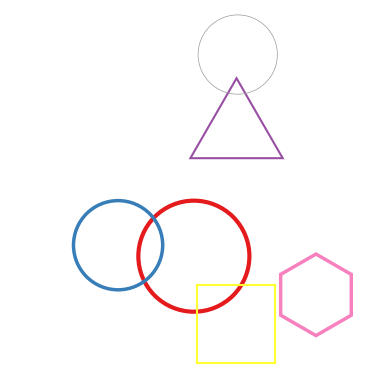[{"shape": "circle", "thickness": 3, "radius": 0.72, "center": [0.504, 0.335]}, {"shape": "circle", "thickness": 2.5, "radius": 0.58, "center": [0.307, 0.363]}, {"shape": "triangle", "thickness": 1.5, "radius": 0.69, "center": [0.614, 0.658]}, {"shape": "square", "thickness": 1.5, "radius": 0.51, "center": [0.612, 0.158]}, {"shape": "hexagon", "thickness": 2.5, "radius": 0.53, "center": [0.821, 0.234]}, {"shape": "circle", "thickness": 0.5, "radius": 0.51, "center": [0.617, 0.858]}]